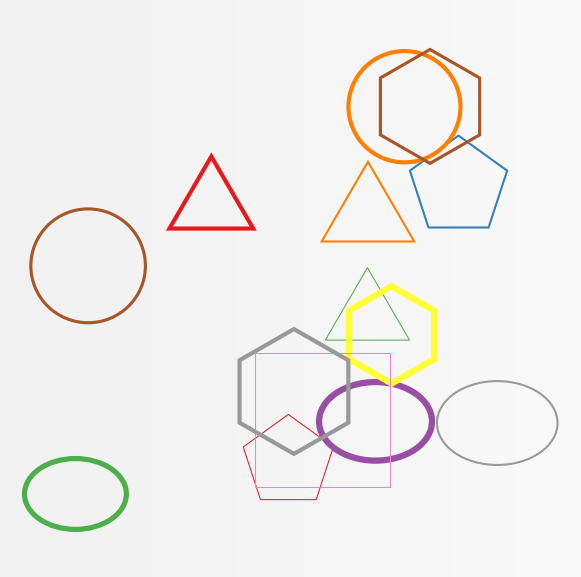[{"shape": "pentagon", "thickness": 0.5, "radius": 0.41, "center": [0.496, 0.2]}, {"shape": "triangle", "thickness": 2, "radius": 0.42, "center": [0.364, 0.645]}, {"shape": "pentagon", "thickness": 1, "radius": 0.44, "center": [0.789, 0.676]}, {"shape": "oval", "thickness": 2.5, "radius": 0.44, "center": [0.13, 0.144]}, {"shape": "triangle", "thickness": 0.5, "radius": 0.42, "center": [0.632, 0.452]}, {"shape": "oval", "thickness": 3, "radius": 0.49, "center": [0.646, 0.27]}, {"shape": "circle", "thickness": 2, "radius": 0.48, "center": [0.696, 0.814]}, {"shape": "triangle", "thickness": 1, "radius": 0.46, "center": [0.633, 0.627]}, {"shape": "hexagon", "thickness": 3, "radius": 0.42, "center": [0.674, 0.419]}, {"shape": "circle", "thickness": 1.5, "radius": 0.49, "center": [0.152, 0.539]}, {"shape": "hexagon", "thickness": 1.5, "radius": 0.49, "center": [0.74, 0.815]}, {"shape": "square", "thickness": 0.5, "radius": 0.58, "center": [0.555, 0.272]}, {"shape": "oval", "thickness": 1, "radius": 0.52, "center": [0.855, 0.267]}, {"shape": "hexagon", "thickness": 2, "radius": 0.54, "center": [0.506, 0.321]}]